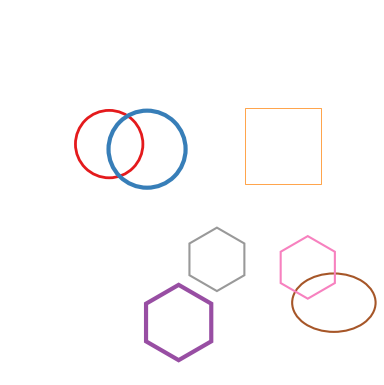[{"shape": "circle", "thickness": 2, "radius": 0.44, "center": [0.284, 0.626]}, {"shape": "circle", "thickness": 3, "radius": 0.5, "center": [0.382, 0.613]}, {"shape": "hexagon", "thickness": 3, "radius": 0.49, "center": [0.464, 0.162]}, {"shape": "square", "thickness": 0.5, "radius": 0.49, "center": [0.735, 0.62]}, {"shape": "oval", "thickness": 1.5, "radius": 0.54, "center": [0.867, 0.214]}, {"shape": "hexagon", "thickness": 1.5, "radius": 0.41, "center": [0.799, 0.305]}, {"shape": "hexagon", "thickness": 1.5, "radius": 0.41, "center": [0.563, 0.326]}]